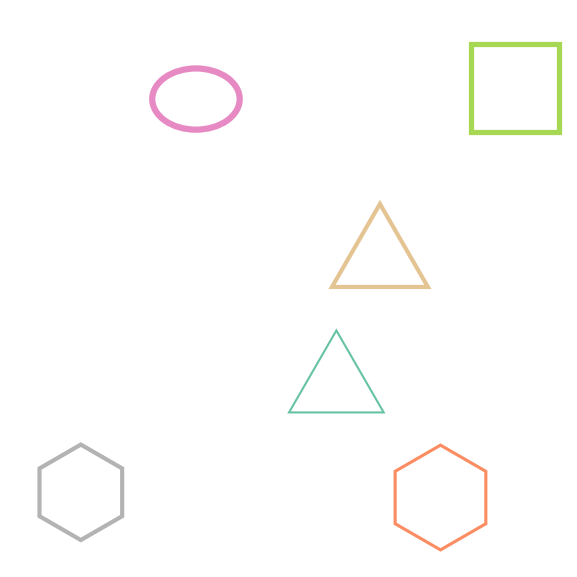[{"shape": "triangle", "thickness": 1, "radius": 0.47, "center": [0.582, 0.332]}, {"shape": "hexagon", "thickness": 1.5, "radius": 0.45, "center": [0.763, 0.138]}, {"shape": "oval", "thickness": 3, "radius": 0.38, "center": [0.339, 0.828]}, {"shape": "square", "thickness": 2.5, "radius": 0.38, "center": [0.892, 0.847]}, {"shape": "triangle", "thickness": 2, "radius": 0.48, "center": [0.658, 0.55]}, {"shape": "hexagon", "thickness": 2, "radius": 0.41, "center": [0.14, 0.147]}]